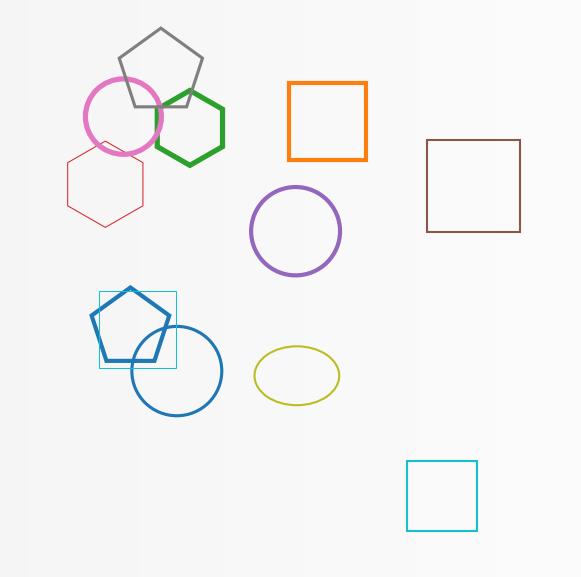[{"shape": "pentagon", "thickness": 2, "radius": 0.35, "center": [0.224, 0.431]}, {"shape": "circle", "thickness": 1.5, "radius": 0.39, "center": [0.304, 0.357]}, {"shape": "square", "thickness": 2, "radius": 0.33, "center": [0.564, 0.788]}, {"shape": "hexagon", "thickness": 2.5, "radius": 0.32, "center": [0.327, 0.778]}, {"shape": "hexagon", "thickness": 0.5, "radius": 0.37, "center": [0.181, 0.68]}, {"shape": "circle", "thickness": 2, "radius": 0.38, "center": [0.509, 0.599]}, {"shape": "square", "thickness": 1, "radius": 0.4, "center": [0.814, 0.677]}, {"shape": "circle", "thickness": 2.5, "radius": 0.33, "center": [0.212, 0.797]}, {"shape": "pentagon", "thickness": 1.5, "radius": 0.38, "center": [0.277, 0.875]}, {"shape": "oval", "thickness": 1, "radius": 0.36, "center": [0.511, 0.348]}, {"shape": "square", "thickness": 1, "radius": 0.3, "center": [0.76, 0.141]}, {"shape": "square", "thickness": 0.5, "radius": 0.33, "center": [0.237, 0.428]}]